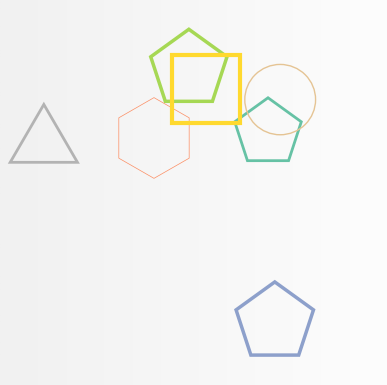[{"shape": "pentagon", "thickness": 2, "radius": 0.45, "center": [0.692, 0.656]}, {"shape": "hexagon", "thickness": 0.5, "radius": 0.52, "center": [0.397, 0.642]}, {"shape": "pentagon", "thickness": 2.5, "radius": 0.53, "center": [0.709, 0.163]}, {"shape": "pentagon", "thickness": 2.5, "radius": 0.52, "center": [0.487, 0.82]}, {"shape": "square", "thickness": 3, "radius": 0.44, "center": [0.531, 0.768]}, {"shape": "circle", "thickness": 1, "radius": 0.46, "center": [0.723, 0.741]}, {"shape": "triangle", "thickness": 2, "radius": 0.5, "center": [0.113, 0.628]}]